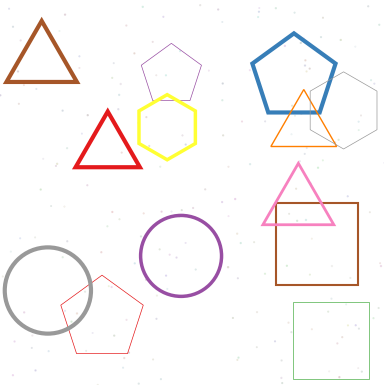[{"shape": "pentagon", "thickness": 0.5, "radius": 0.56, "center": [0.265, 0.173]}, {"shape": "triangle", "thickness": 3, "radius": 0.48, "center": [0.28, 0.614]}, {"shape": "pentagon", "thickness": 3, "radius": 0.57, "center": [0.764, 0.8]}, {"shape": "square", "thickness": 0.5, "radius": 0.5, "center": [0.86, 0.116]}, {"shape": "pentagon", "thickness": 0.5, "radius": 0.41, "center": [0.445, 0.805]}, {"shape": "circle", "thickness": 2.5, "radius": 0.53, "center": [0.47, 0.335]}, {"shape": "triangle", "thickness": 1, "radius": 0.49, "center": [0.789, 0.669]}, {"shape": "hexagon", "thickness": 2.5, "radius": 0.42, "center": [0.434, 0.67]}, {"shape": "square", "thickness": 1.5, "radius": 0.53, "center": [0.822, 0.366]}, {"shape": "triangle", "thickness": 3, "radius": 0.53, "center": [0.108, 0.84]}, {"shape": "triangle", "thickness": 2, "radius": 0.53, "center": [0.775, 0.469]}, {"shape": "hexagon", "thickness": 0.5, "radius": 0.5, "center": [0.892, 0.713]}, {"shape": "circle", "thickness": 3, "radius": 0.56, "center": [0.124, 0.245]}]